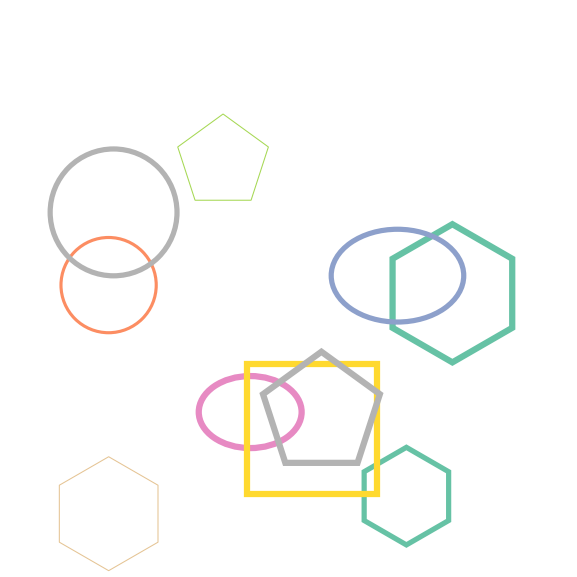[{"shape": "hexagon", "thickness": 2.5, "radius": 0.42, "center": [0.704, 0.14]}, {"shape": "hexagon", "thickness": 3, "radius": 0.6, "center": [0.783, 0.491]}, {"shape": "circle", "thickness": 1.5, "radius": 0.41, "center": [0.188, 0.505]}, {"shape": "oval", "thickness": 2.5, "radius": 0.57, "center": [0.688, 0.522]}, {"shape": "oval", "thickness": 3, "radius": 0.45, "center": [0.433, 0.286]}, {"shape": "pentagon", "thickness": 0.5, "radius": 0.41, "center": [0.386, 0.719]}, {"shape": "square", "thickness": 3, "radius": 0.56, "center": [0.54, 0.256]}, {"shape": "hexagon", "thickness": 0.5, "radius": 0.49, "center": [0.188, 0.11]}, {"shape": "circle", "thickness": 2.5, "radius": 0.55, "center": [0.197, 0.631]}, {"shape": "pentagon", "thickness": 3, "radius": 0.53, "center": [0.557, 0.284]}]